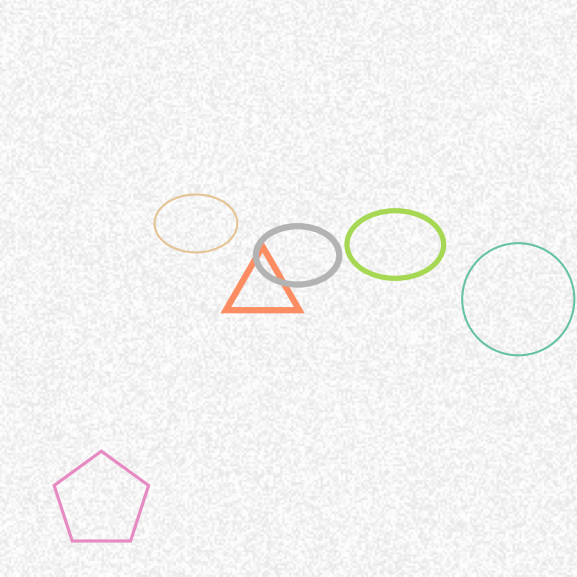[{"shape": "circle", "thickness": 1, "radius": 0.49, "center": [0.897, 0.481]}, {"shape": "triangle", "thickness": 3, "radius": 0.37, "center": [0.455, 0.499]}, {"shape": "pentagon", "thickness": 1.5, "radius": 0.43, "center": [0.176, 0.132]}, {"shape": "oval", "thickness": 2.5, "radius": 0.42, "center": [0.684, 0.576]}, {"shape": "oval", "thickness": 1, "radius": 0.36, "center": [0.339, 0.612]}, {"shape": "oval", "thickness": 3, "radius": 0.36, "center": [0.515, 0.557]}]